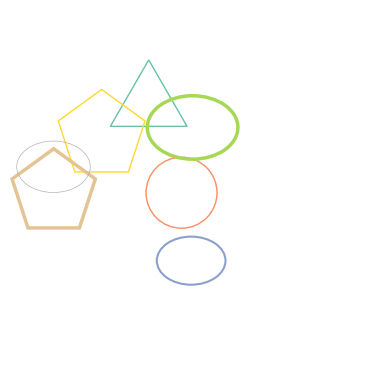[{"shape": "triangle", "thickness": 1, "radius": 0.58, "center": [0.386, 0.729]}, {"shape": "circle", "thickness": 1, "radius": 0.46, "center": [0.472, 0.499]}, {"shape": "oval", "thickness": 1.5, "radius": 0.45, "center": [0.497, 0.323]}, {"shape": "oval", "thickness": 2.5, "radius": 0.59, "center": [0.5, 0.669]}, {"shape": "pentagon", "thickness": 1, "radius": 0.59, "center": [0.264, 0.649]}, {"shape": "pentagon", "thickness": 2.5, "radius": 0.57, "center": [0.139, 0.5]}, {"shape": "oval", "thickness": 0.5, "radius": 0.48, "center": [0.139, 0.567]}]